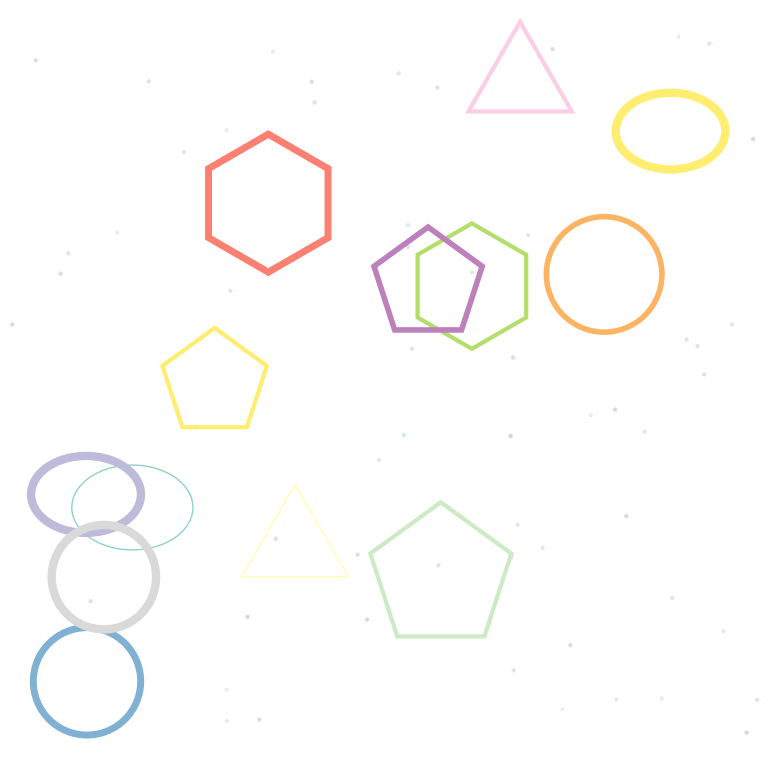[{"shape": "oval", "thickness": 0.5, "radius": 0.39, "center": [0.172, 0.341]}, {"shape": "triangle", "thickness": 0.5, "radius": 0.4, "center": [0.383, 0.291]}, {"shape": "oval", "thickness": 3, "radius": 0.36, "center": [0.112, 0.358]}, {"shape": "hexagon", "thickness": 2.5, "radius": 0.45, "center": [0.348, 0.736]}, {"shape": "circle", "thickness": 2.5, "radius": 0.35, "center": [0.113, 0.115]}, {"shape": "circle", "thickness": 2, "radius": 0.37, "center": [0.785, 0.644]}, {"shape": "hexagon", "thickness": 1.5, "radius": 0.41, "center": [0.613, 0.628]}, {"shape": "triangle", "thickness": 1.5, "radius": 0.39, "center": [0.675, 0.894]}, {"shape": "circle", "thickness": 3, "radius": 0.34, "center": [0.135, 0.25]}, {"shape": "pentagon", "thickness": 2, "radius": 0.37, "center": [0.556, 0.631]}, {"shape": "pentagon", "thickness": 1.5, "radius": 0.48, "center": [0.572, 0.251]}, {"shape": "oval", "thickness": 3, "radius": 0.36, "center": [0.871, 0.83]}, {"shape": "pentagon", "thickness": 1.5, "radius": 0.36, "center": [0.279, 0.503]}]